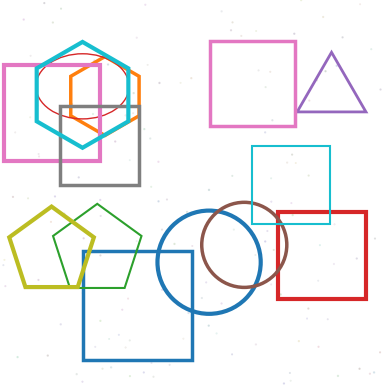[{"shape": "square", "thickness": 2.5, "radius": 0.71, "center": [0.358, 0.207]}, {"shape": "circle", "thickness": 3, "radius": 0.67, "center": [0.543, 0.319]}, {"shape": "hexagon", "thickness": 2.5, "radius": 0.51, "center": [0.273, 0.751]}, {"shape": "pentagon", "thickness": 1.5, "radius": 0.6, "center": [0.253, 0.35]}, {"shape": "square", "thickness": 3, "radius": 0.57, "center": [0.837, 0.337]}, {"shape": "oval", "thickness": 1, "radius": 0.6, "center": [0.214, 0.776]}, {"shape": "triangle", "thickness": 2, "radius": 0.52, "center": [0.861, 0.761]}, {"shape": "circle", "thickness": 2.5, "radius": 0.55, "center": [0.634, 0.364]}, {"shape": "square", "thickness": 2.5, "radius": 0.55, "center": [0.656, 0.783]}, {"shape": "square", "thickness": 3, "radius": 0.62, "center": [0.134, 0.706]}, {"shape": "square", "thickness": 2.5, "radius": 0.51, "center": [0.259, 0.622]}, {"shape": "pentagon", "thickness": 3, "radius": 0.58, "center": [0.134, 0.348]}, {"shape": "square", "thickness": 1.5, "radius": 0.51, "center": [0.757, 0.52]}, {"shape": "hexagon", "thickness": 3, "radius": 0.69, "center": [0.214, 0.754]}]